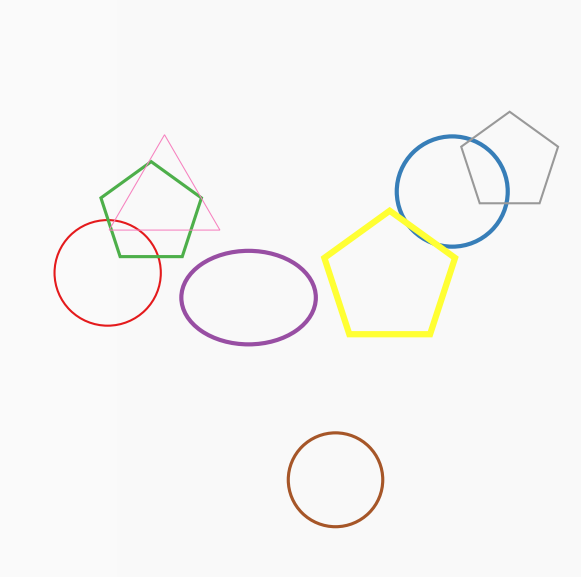[{"shape": "circle", "thickness": 1, "radius": 0.46, "center": [0.185, 0.527]}, {"shape": "circle", "thickness": 2, "radius": 0.48, "center": [0.778, 0.667]}, {"shape": "pentagon", "thickness": 1.5, "radius": 0.45, "center": [0.26, 0.628]}, {"shape": "oval", "thickness": 2, "radius": 0.58, "center": [0.428, 0.484]}, {"shape": "pentagon", "thickness": 3, "radius": 0.59, "center": [0.67, 0.516]}, {"shape": "circle", "thickness": 1.5, "radius": 0.41, "center": [0.577, 0.168]}, {"shape": "triangle", "thickness": 0.5, "radius": 0.55, "center": [0.283, 0.656]}, {"shape": "pentagon", "thickness": 1, "radius": 0.44, "center": [0.877, 0.718]}]